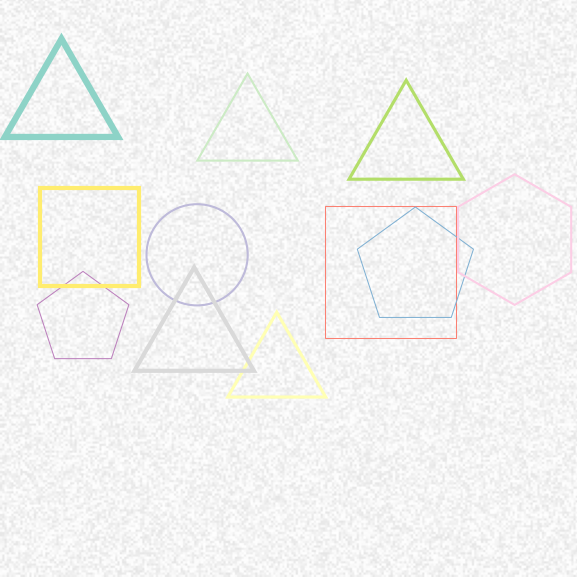[{"shape": "triangle", "thickness": 3, "radius": 0.57, "center": [0.106, 0.819]}, {"shape": "triangle", "thickness": 1.5, "radius": 0.49, "center": [0.479, 0.361]}, {"shape": "circle", "thickness": 1, "radius": 0.44, "center": [0.341, 0.558]}, {"shape": "square", "thickness": 0.5, "radius": 0.57, "center": [0.676, 0.528]}, {"shape": "pentagon", "thickness": 0.5, "radius": 0.53, "center": [0.719, 0.535]}, {"shape": "triangle", "thickness": 1.5, "radius": 0.57, "center": [0.703, 0.746]}, {"shape": "hexagon", "thickness": 1, "radius": 0.57, "center": [0.891, 0.584]}, {"shape": "triangle", "thickness": 2, "radius": 0.6, "center": [0.336, 0.417]}, {"shape": "pentagon", "thickness": 0.5, "radius": 0.42, "center": [0.144, 0.446]}, {"shape": "triangle", "thickness": 1, "radius": 0.5, "center": [0.429, 0.771]}, {"shape": "square", "thickness": 2, "radius": 0.43, "center": [0.155, 0.589]}]